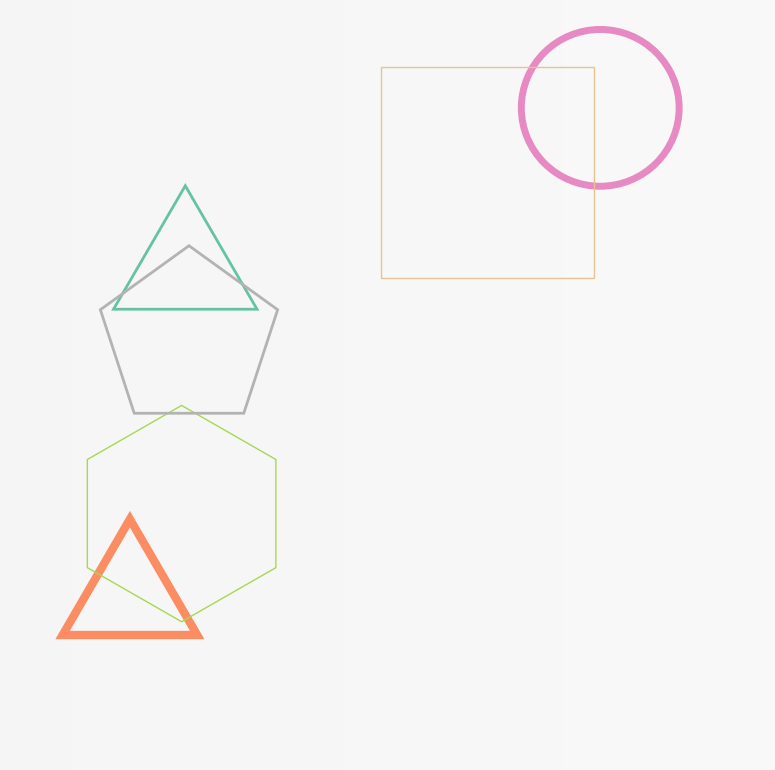[{"shape": "triangle", "thickness": 1, "radius": 0.53, "center": [0.239, 0.652]}, {"shape": "triangle", "thickness": 3, "radius": 0.5, "center": [0.168, 0.225]}, {"shape": "circle", "thickness": 2.5, "radius": 0.51, "center": [0.774, 0.86]}, {"shape": "hexagon", "thickness": 0.5, "radius": 0.7, "center": [0.234, 0.333]}, {"shape": "square", "thickness": 0.5, "radius": 0.69, "center": [0.629, 0.776]}, {"shape": "pentagon", "thickness": 1, "radius": 0.6, "center": [0.244, 0.561]}]